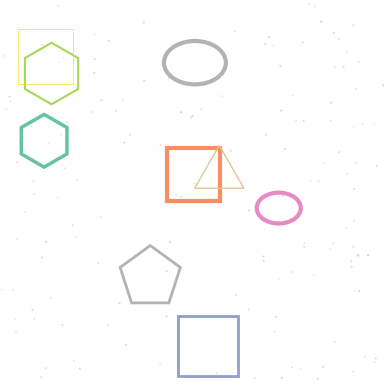[{"shape": "hexagon", "thickness": 2.5, "radius": 0.34, "center": [0.115, 0.634]}, {"shape": "square", "thickness": 3, "radius": 0.34, "center": [0.502, 0.546]}, {"shape": "square", "thickness": 2, "radius": 0.39, "center": [0.541, 0.1]}, {"shape": "oval", "thickness": 3, "radius": 0.29, "center": [0.724, 0.46]}, {"shape": "hexagon", "thickness": 1.5, "radius": 0.4, "center": [0.134, 0.809]}, {"shape": "square", "thickness": 0.5, "radius": 0.36, "center": [0.119, 0.854]}, {"shape": "triangle", "thickness": 1, "radius": 0.37, "center": [0.57, 0.548]}, {"shape": "oval", "thickness": 3, "radius": 0.4, "center": [0.506, 0.837]}, {"shape": "pentagon", "thickness": 2, "radius": 0.41, "center": [0.39, 0.28]}]